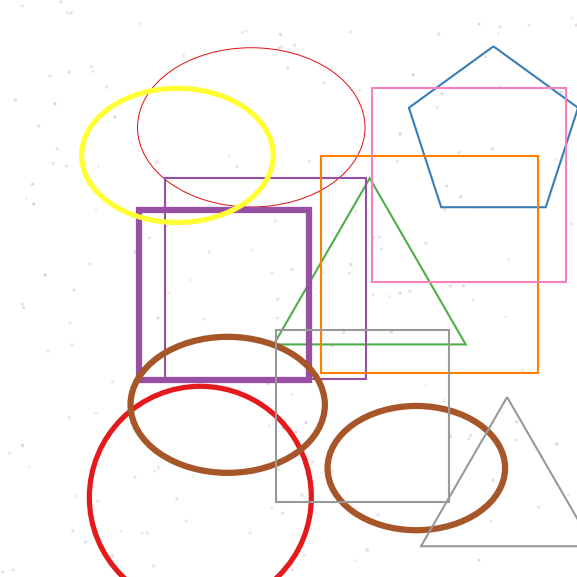[{"shape": "oval", "thickness": 0.5, "radius": 0.98, "center": [0.435, 0.779]}, {"shape": "circle", "thickness": 2.5, "radius": 0.96, "center": [0.347, 0.138]}, {"shape": "pentagon", "thickness": 1, "radius": 0.77, "center": [0.854, 0.765]}, {"shape": "triangle", "thickness": 1, "radius": 0.96, "center": [0.64, 0.499]}, {"shape": "square", "thickness": 3, "radius": 0.74, "center": [0.388, 0.488]}, {"shape": "square", "thickness": 1, "radius": 0.87, "center": [0.46, 0.517]}, {"shape": "square", "thickness": 1, "radius": 0.94, "center": [0.743, 0.54]}, {"shape": "oval", "thickness": 2.5, "radius": 0.83, "center": [0.307, 0.73]}, {"shape": "oval", "thickness": 3, "radius": 0.84, "center": [0.394, 0.298]}, {"shape": "oval", "thickness": 3, "radius": 0.77, "center": [0.721, 0.189]}, {"shape": "square", "thickness": 1, "radius": 0.84, "center": [0.812, 0.679]}, {"shape": "square", "thickness": 1, "radius": 0.75, "center": [0.628, 0.279]}, {"shape": "triangle", "thickness": 1, "radius": 0.86, "center": [0.878, 0.139]}]